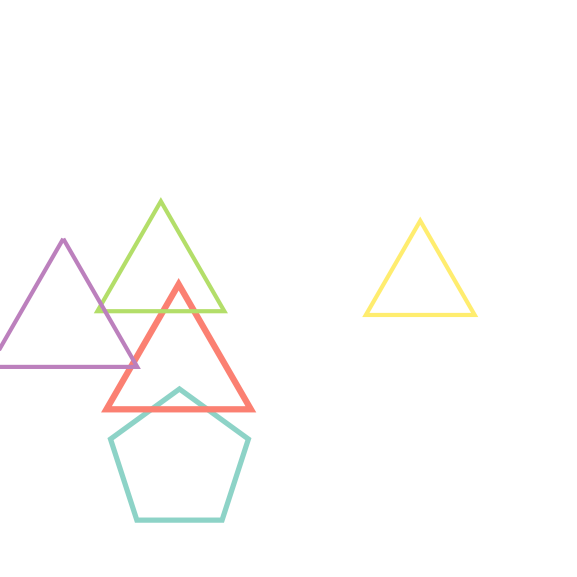[{"shape": "pentagon", "thickness": 2.5, "radius": 0.63, "center": [0.311, 0.2]}, {"shape": "triangle", "thickness": 3, "radius": 0.72, "center": [0.309, 0.363]}, {"shape": "triangle", "thickness": 2, "radius": 0.63, "center": [0.279, 0.524]}, {"shape": "triangle", "thickness": 2, "radius": 0.74, "center": [0.11, 0.438]}, {"shape": "triangle", "thickness": 2, "radius": 0.54, "center": [0.728, 0.508]}]